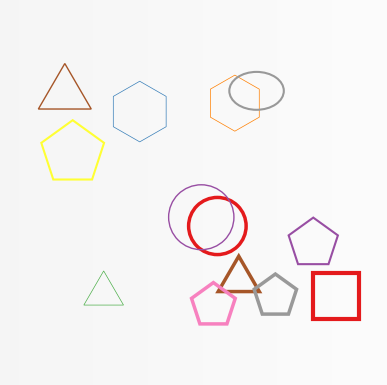[{"shape": "circle", "thickness": 2.5, "radius": 0.37, "center": [0.561, 0.413]}, {"shape": "square", "thickness": 3, "radius": 0.3, "center": [0.867, 0.232]}, {"shape": "hexagon", "thickness": 0.5, "radius": 0.39, "center": [0.361, 0.71]}, {"shape": "triangle", "thickness": 0.5, "radius": 0.3, "center": [0.268, 0.237]}, {"shape": "pentagon", "thickness": 1.5, "radius": 0.33, "center": [0.808, 0.368]}, {"shape": "circle", "thickness": 1, "radius": 0.42, "center": [0.519, 0.436]}, {"shape": "hexagon", "thickness": 0.5, "radius": 0.36, "center": [0.606, 0.732]}, {"shape": "pentagon", "thickness": 1.5, "radius": 0.43, "center": [0.188, 0.603]}, {"shape": "triangle", "thickness": 1, "radius": 0.39, "center": [0.167, 0.756]}, {"shape": "triangle", "thickness": 2.5, "radius": 0.31, "center": [0.616, 0.273]}, {"shape": "pentagon", "thickness": 2.5, "radius": 0.3, "center": [0.551, 0.207]}, {"shape": "pentagon", "thickness": 2.5, "radius": 0.29, "center": [0.711, 0.231]}, {"shape": "oval", "thickness": 1.5, "radius": 0.35, "center": [0.662, 0.764]}]